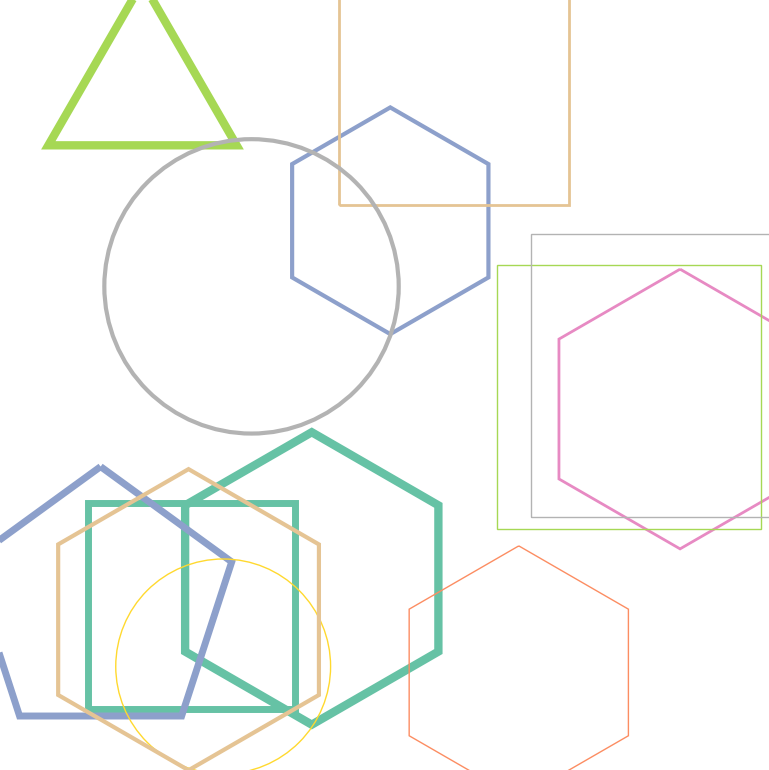[{"shape": "square", "thickness": 2.5, "radius": 0.67, "center": [0.249, 0.213]}, {"shape": "hexagon", "thickness": 3, "radius": 0.95, "center": [0.405, 0.249]}, {"shape": "hexagon", "thickness": 0.5, "radius": 0.82, "center": [0.674, 0.127]}, {"shape": "hexagon", "thickness": 1.5, "radius": 0.74, "center": [0.507, 0.713]}, {"shape": "pentagon", "thickness": 2.5, "radius": 0.9, "center": [0.131, 0.215]}, {"shape": "hexagon", "thickness": 1, "radius": 0.91, "center": [0.883, 0.469]}, {"shape": "triangle", "thickness": 3, "radius": 0.71, "center": [0.185, 0.882]}, {"shape": "square", "thickness": 0.5, "radius": 0.86, "center": [0.817, 0.485]}, {"shape": "circle", "thickness": 0.5, "radius": 0.7, "center": [0.29, 0.135]}, {"shape": "hexagon", "thickness": 1.5, "radius": 0.98, "center": [0.245, 0.195]}, {"shape": "square", "thickness": 1, "radius": 0.75, "center": [0.589, 0.883]}, {"shape": "square", "thickness": 0.5, "radius": 0.92, "center": [0.874, 0.512]}, {"shape": "circle", "thickness": 1.5, "radius": 0.96, "center": [0.327, 0.628]}]